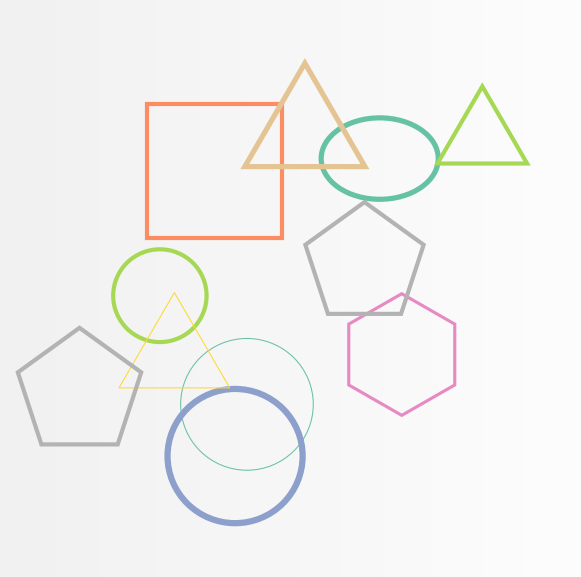[{"shape": "circle", "thickness": 0.5, "radius": 0.57, "center": [0.425, 0.299]}, {"shape": "oval", "thickness": 2.5, "radius": 0.5, "center": [0.653, 0.725]}, {"shape": "square", "thickness": 2, "radius": 0.58, "center": [0.369, 0.703]}, {"shape": "circle", "thickness": 3, "radius": 0.58, "center": [0.404, 0.209]}, {"shape": "hexagon", "thickness": 1.5, "radius": 0.53, "center": [0.691, 0.385]}, {"shape": "circle", "thickness": 2, "radius": 0.4, "center": [0.275, 0.487]}, {"shape": "triangle", "thickness": 2, "radius": 0.45, "center": [0.83, 0.761]}, {"shape": "triangle", "thickness": 0.5, "radius": 0.55, "center": [0.3, 0.382]}, {"shape": "triangle", "thickness": 2.5, "radius": 0.6, "center": [0.525, 0.77]}, {"shape": "pentagon", "thickness": 2, "radius": 0.53, "center": [0.627, 0.542]}, {"shape": "pentagon", "thickness": 2, "radius": 0.56, "center": [0.137, 0.32]}]